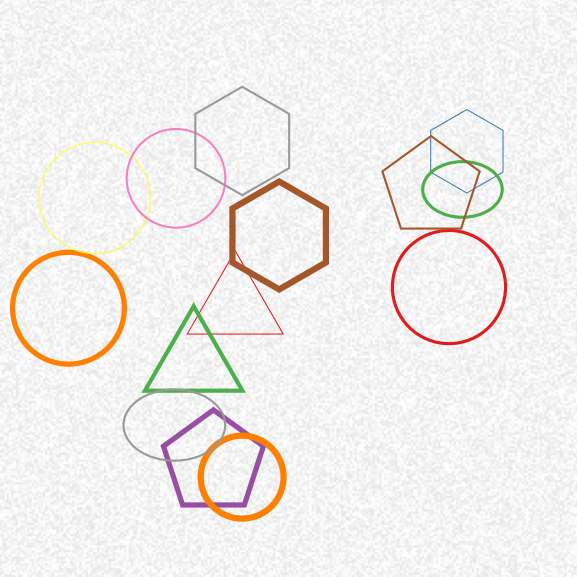[{"shape": "triangle", "thickness": 0.5, "radius": 0.48, "center": [0.407, 0.469]}, {"shape": "circle", "thickness": 1.5, "radius": 0.49, "center": [0.777, 0.502]}, {"shape": "hexagon", "thickness": 0.5, "radius": 0.36, "center": [0.808, 0.737]}, {"shape": "oval", "thickness": 1.5, "radius": 0.34, "center": [0.801, 0.671]}, {"shape": "triangle", "thickness": 2, "radius": 0.49, "center": [0.335, 0.371]}, {"shape": "pentagon", "thickness": 2.5, "radius": 0.45, "center": [0.37, 0.198]}, {"shape": "circle", "thickness": 2.5, "radius": 0.48, "center": [0.119, 0.465]}, {"shape": "circle", "thickness": 3, "radius": 0.36, "center": [0.419, 0.173]}, {"shape": "circle", "thickness": 0.5, "radius": 0.48, "center": [0.164, 0.656]}, {"shape": "hexagon", "thickness": 3, "radius": 0.47, "center": [0.483, 0.591]}, {"shape": "pentagon", "thickness": 1, "radius": 0.44, "center": [0.746, 0.675]}, {"shape": "circle", "thickness": 1, "radius": 0.43, "center": [0.305, 0.69]}, {"shape": "oval", "thickness": 1, "radius": 0.44, "center": [0.302, 0.263]}, {"shape": "hexagon", "thickness": 1, "radius": 0.47, "center": [0.419, 0.755]}]